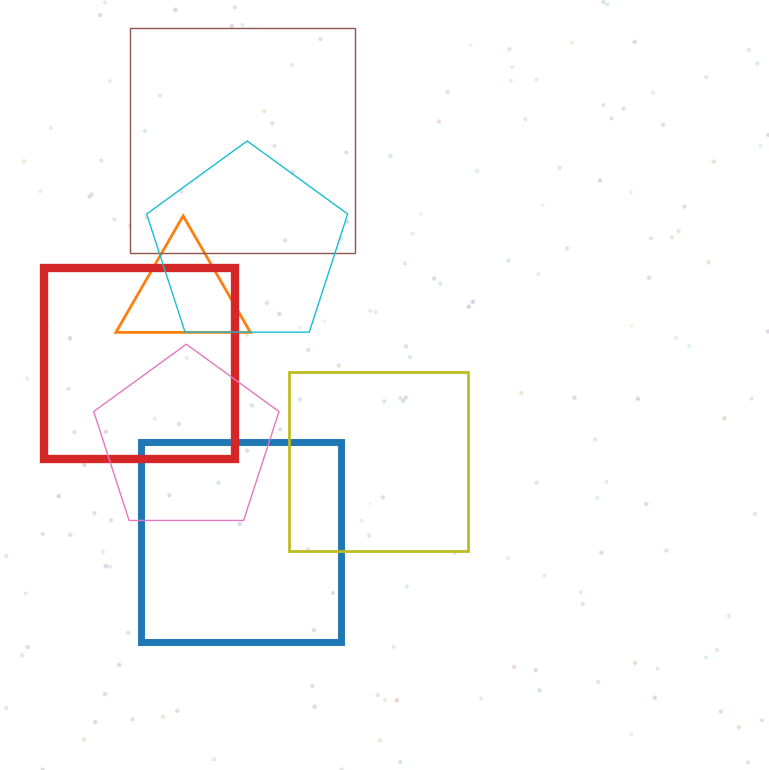[{"shape": "square", "thickness": 2.5, "radius": 0.65, "center": [0.313, 0.296]}, {"shape": "triangle", "thickness": 1, "radius": 0.5, "center": [0.238, 0.619]}, {"shape": "square", "thickness": 3, "radius": 0.62, "center": [0.181, 0.528]}, {"shape": "square", "thickness": 0.5, "radius": 0.73, "center": [0.315, 0.817]}, {"shape": "pentagon", "thickness": 0.5, "radius": 0.63, "center": [0.242, 0.426]}, {"shape": "square", "thickness": 1, "radius": 0.58, "center": [0.492, 0.401]}, {"shape": "pentagon", "thickness": 0.5, "radius": 0.69, "center": [0.321, 0.68]}]